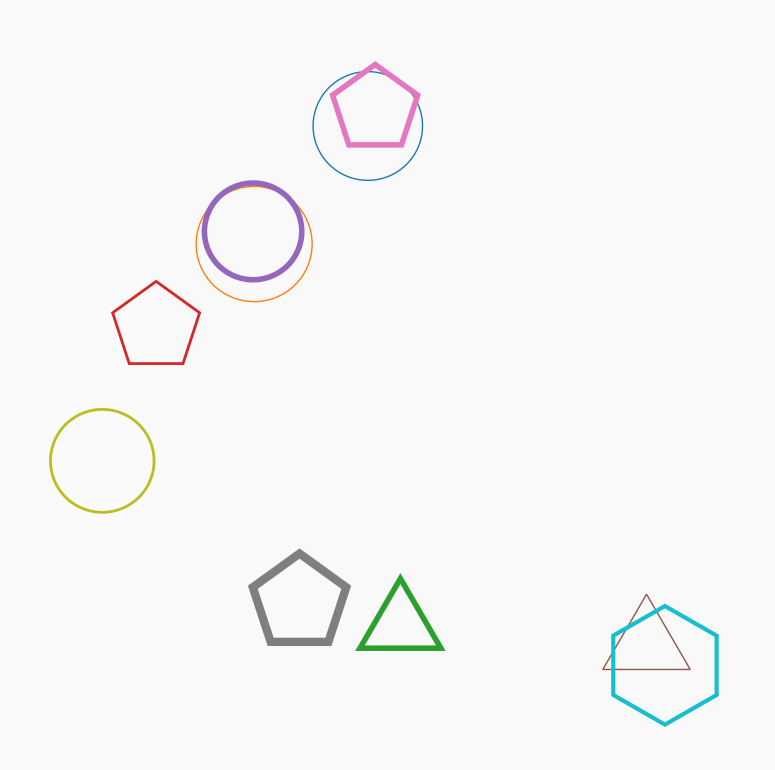[{"shape": "circle", "thickness": 0.5, "radius": 0.35, "center": [0.475, 0.836]}, {"shape": "circle", "thickness": 0.5, "radius": 0.37, "center": [0.328, 0.683]}, {"shape": "triangle", "thickness": 2, "radius": 0.3, "center": [0.517, 0.188]}, {"shape": "pentagon", "thickness": 1, "radius": 0.3, "center": [0.201, 0.576]}, {"shape": "circle", "thickness": 2, "radius": 0.31, "center": [0.327, 0.699]}, {"shape": "triangle", "thickness": 0.5, "radius": 0.33, "center": [0.834, 0.163]}, {"shape": "pentagon", "thickness": 2, "radius": 0.29, "center": [0.484, 0.859]}, {"shape": "pentagon", "thickness": 3, "radius": 0.32, "center": [0.386, 0.218]}, {"shape": "circle", "thickness": 1, "radius": 0.33, "center": [0.132, 0.401]}, {"shape": "hexagon", "thickness": 1.5, "radius": 0.39, "center": [0.858, 0.136]}]